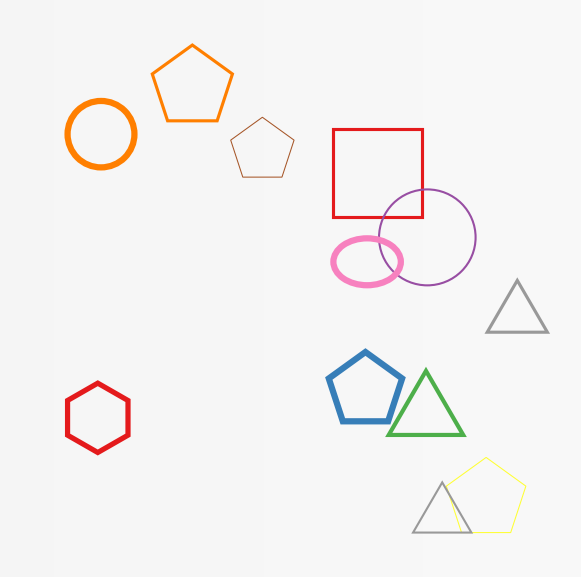[{"shape": "hexagon", "thickness": 2.5, "radius": 0.3, "center": [0.168, 0.276]}, {"shape": "square", "thickness": 1.5, "radius": 0.38, "center": [0.65, 0.699]}, {"shape": "pentagon", "thickness": 3, "radius": 0.33, "center": [0.629, 0.323]}, {"shape": "triangle", "thickness": 2, "radius": 0.37, "center": [0.733, 0.283]}, {"shape": "circle", "thickness": 1, "radius": 0.42, "center": [0.735, 0.588]}, {"shape": "pentagon", "thickness": 1.5, "radius": 0.36, "center": [0.331, 0.849]}, {"shape": "circle", "thickness": 3, "radius": 0.29, "center": [0.174, 0.767]}, {"shape": "pentagon", "thickness": 0.5, "radius": 0.36, "center": [0.836, 0.135]}, {"shape": "pentagon", "thickness": 0.5, "radius": 0.29, "center": [0.451, 0.739]}, {"shape": "oval", "thickness": 3, "radius": 0.29, "center": [0.632, 0.546]}, {"shape": "triangle", "thickness": 1, "radius": 0.29, "center": [0.761, 0.106]}, {"shape": "triangle", "thickness": 1.5, "radius": 0.3, "center": [0.89, 0.454]}]